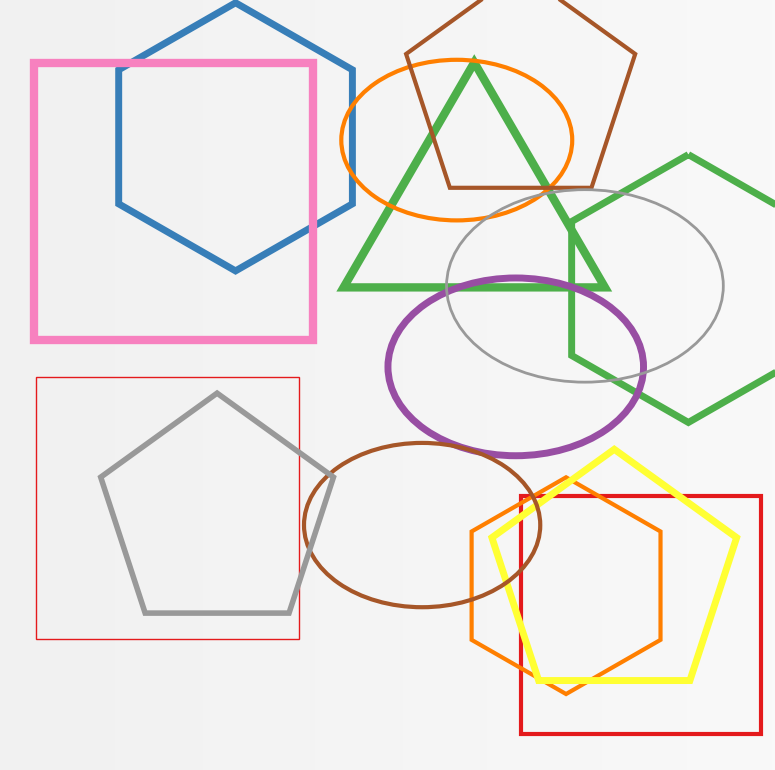[{"shape": "square", "thickness": 1.5, "radius": 0.77, "center": [0.827, 0.201]}, {"shape": "square", "thickness": 0.5, "radius": 0.85, "center": [0.216, 0.34]}, {"shape": "hexagon", "thickness": 2.5, "radius": 0.87, "center": [0.304, 0.822]}, {"shape": "hexagon", "thickness": 2.5, "radius": 0.87, "center": [0.888, 0.625]}, {"shape": "triangle", "thickness": 3, "radius": 0.97, "center": [0.612, 0.724]}, {"shape": "oval", "thickness": 2.5, "radius": 0.82, "center": [0.665, 0.524]}, {"shape": "oval", "thickness": 1.5, "radius": 0.74, "center": [0.589, 0.818]}, {"shape": "hexagon", "thickness": 1.5, "radius": 0.7, "center": [0.73, 0.239]}, {"shape": "pentagon", "thickness": 2.5, "radius": 0.83, "center": [0.793, 0.25]}, {"shape": "pentagon", "thickness": 1.5, "radius": 0.78, "center": [0.672, 0.882]}, {"shape": "oval", "thickness": 1.5, "radius": 0.76, "center": [0.545, 0.318]}, {"shape": "square", "thickness": 3, "radius": 0.9, "center": [0.224, 0.738]}, {"shape": "oval", "thickness": 1, "radius": 0.89, "center": [0.755, 0.629]}, {"shape": "pentagon", "thickness": 2, "radius": 0.79, "center": [0.28, 0.332]}]